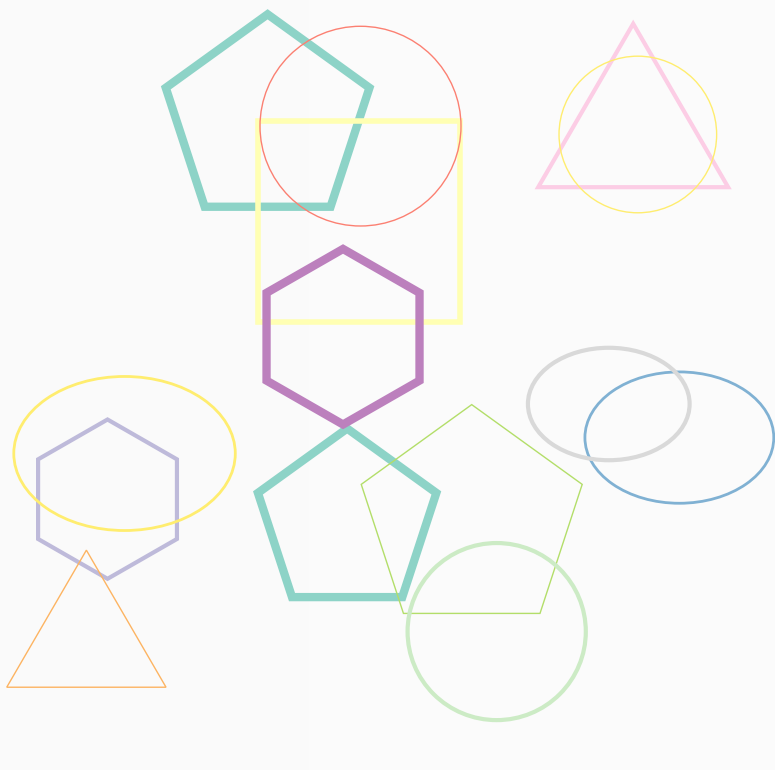[{"shape": "pentagon", "thickness": 3, "radius": 0.69, "center": [0.345, 0.843]}, {"shape": "pentagon", "thickness": 3, "radius": 0.61, "center": [0.448, 0.322]}, {"shape": "square", "thickness": 2, "radius": 0.65, "center": [0.463, 0.713]}, {"shape": "hexagon", "thickness": 1.5, "radius": 0.52, "center": [0.139, 0.352]}, {"shape": "circle", "thickness": 0.5, "radius": 0.65, "center": [0.465, 0.836]}, {"shape": "oval", "thickness": 1, "radius": 0.61, "center": [0.877, 0.432]}, {"shape": "triangle", "thickness": 0.5, "radius": 0.59, "center": [0.111, 0.167]}, {"shape": "pentagon", "thickness": 0.5, "radius": 0.75, "center": [0.609, 0.325]}, {"shape": "triangle", "thickness": 1.5, "radius": 0.71, "center": [0.817, 0.828]}, {"shape": "oval", "thickness": 1.5, "radius": 0.52, "center": [0.786, 0.475]}, {"shape": "hexagon", "thickness": 3, "radius": 0.57, "center": [0.443, 0.563]}, {"shape": "circle", "thickness": 1.5, "radius": 0.57, "center": [0.641, 0.18]}, {"shape": "oval", "thickness": 1, "radius": 0.71, "center": [0.161, 0.411]}, {"shape": "circle", "thickness": 0.5, "radius": 0.51, "center": [0.823, 0.825]}]